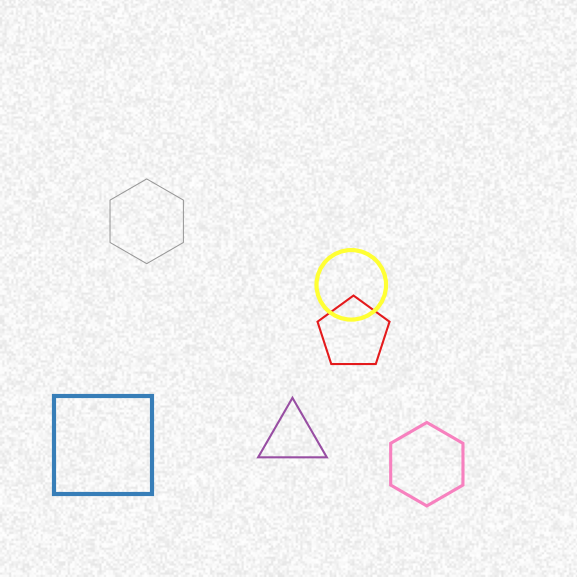[{"shape": "pentagon", "thickness": 1, "radius": 0.33, "center": [0.612, 0.422]}, {"shape": "square", "thickness": 2, "radius": 0.43, "center": [0.178, 0.228]}, {"shape": "triangle", "thickness": 1, "radius": 0.34, "center": [0.506, 0.242]}, {"shape": "circle", "thickness": 2, "radius": 0.3, "center": [0.608, 0.506]}, {"shape": "hexagon", "thickness": 1.5, "radius": 0.36, "center": [0.739, 0.195]}, {"shape": "hexagon", "thickness": 0.5, "radius": 0.37, "center": [0.254, 0.616]}]